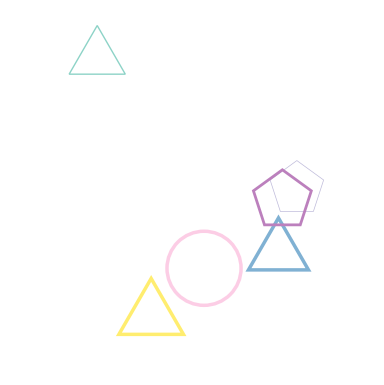[{"shape": "triangle", "thickness": 1, "radius": 0.42, "center": [0.253, 0.849]}, {"shape": "pentagon", "thickness": 0.5, "radius": 0.37, "center": [0.771, 0.51]}, {"shape": "triangle", "thickness": 2.5, "radius": 0.45, "center": [0.723, 0.344]}, {"shape": "circle", "thickness": 2.5, "radius": 0.48, "center": [0.53, 0.303]}, {"shape": "pentagon", "thickness": 2, "radius": 0.4, "center": [0.733, 0.48]}, {"shape": "triangle", "thickness": 2.5, "radius": 0.48, "center": [0.393, 0.18]}]